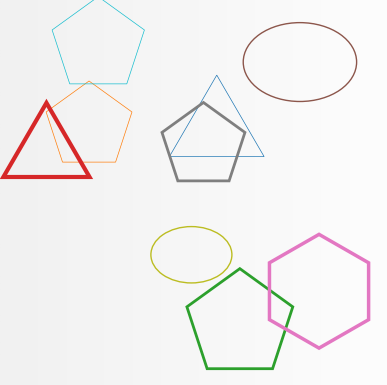[{"shape": "triangle", "thickness": 0.5, "radius": 0.71, "center": [0.559, 0.664]}, {"shape": "pentagon", "thickness": 0.5, "radius": 0.58, "center": [0.23, 0.673]}, {"shape": "pentagon", "thickness": 2, "radius": 0.72, "center": [0.619, 0.159]}, {"shape": "triangle", "thickness": 3, "radius": 0.64, "center": [0.12, 0.604]}, {"shape": "oval", "thickness": 1, "radius": 0.73, "center": [0.774, 0.839]}, {"shape": "hexagon", "thickness": 2.5, "radius": 0.74, "center": [0.823, 0.244]}, {"shape": "pentagon", "thickness": 2, "radius": 0.56, "center": [0.525, 0.621]}, {"shape": "oval", "thickness": 1, "radius": 0.52, "center": [0.494, 0.338]}, {"shape": "pentagon", "thickness": 0.5, "radius": 0.63, "center": [0.254, 0.883]}]